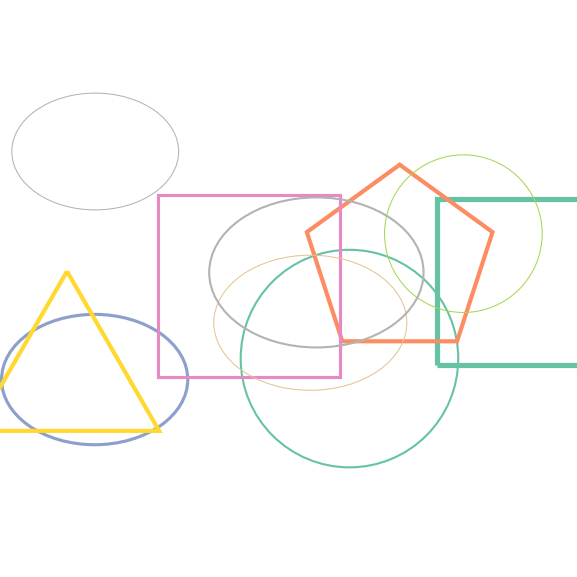[{"shape": "square", "thickness": 2.5, "radius": 0.72, "center": [0.9, 0.51]}, {"shape": "circle", "thickness": 1, "radius": 0.94, "center": [0.605, 0.378]}, {"shape": "pentagon", "thickness": 2, "radius": 0.85, "center": [0.692, 0.545]}, {"shape": "oval", "thickness": 1.5, "radius": 0.81, "center": [0.164, 0.342]}, {"shape": "square", "thickness": 1.5, "radius": 0.79, "center": [0.431, 0.504]}, {"shape": "circle", "thickness": 0.5, "radius": 0.68, "center": [0.802, 0.595]}, {"shape": "triangle", "thickness": 2, "radius": 0.92, "center": [0.116, 0.345]}, {"shape": "oval", "thickness": 0.5, "radius": 0.84, "center": [0.537, 0.44]}, {"shape": "oval", "thickness": 0.5, "radius": 0.72, "center": [0.165, 0.737]}, {"shape": "oval", "thickness": 1, "radius": 0.93, "center": [0.548, 0.527]}]